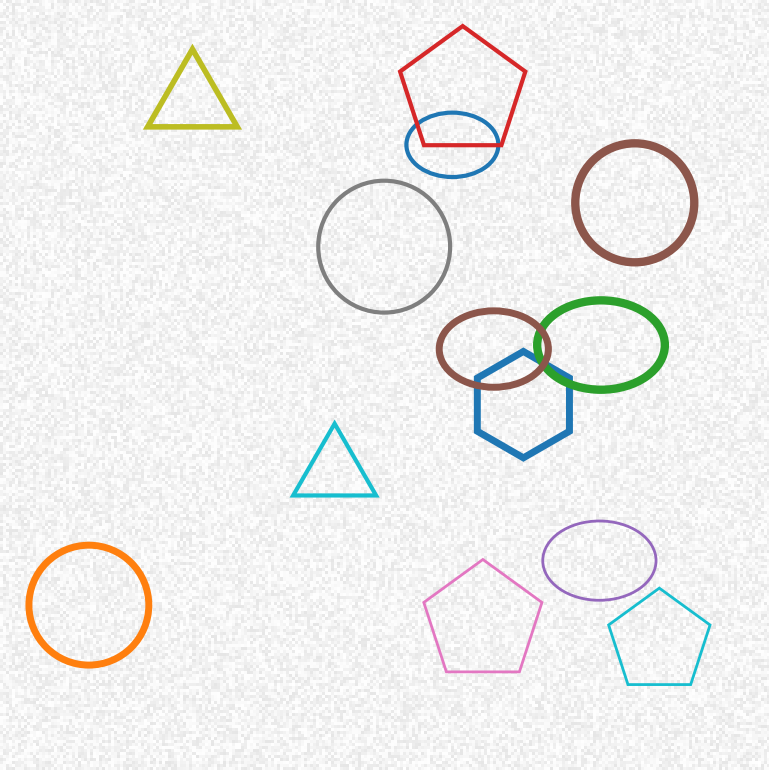[{"shape": "oval", "thickness": 1.5, "radius": 0.3, "center": [0.588, 0.812]}, {"shape": "hexagon", "thickness": 2.5, "radius": 0.35, "center": [0.68, 0.474]}, {"shape": "circle", "thickness": 2.5, "radius": 0.39, "center": [0.115, 0.214]}, {"shape": "oval", "thickness": 3, "radius": 0.41, "center": [0.781, 0.552]}, {"shape": "pentagon", "thickness": 1.5, "radius": 0.43, "center": [0.601, 0.881]}, {"shape": "oval", "thickness": 1, "radius": 0.37, "center": [0.778, 0.272]}, {"shape": "oval", "thickness": 2.5, "radius": 0.35, "center": [0.641, 0.547]}, {"shape": "circle", "thickness": 3, "radius": 0.39, "center": [0.824, 0.737]}, {"shape": "pentagon", "thickness": 1, "radius": 0.4, "center": [0.627, 0.193]}, {"shape": "circle", "thickness": 1.5, "radius": 0.43, "center": [0.499, 0.68]}, {"shape": "triangle", "thickness": 2, "radius": 0.34, "center": [0.25, 0.869]}, {"shape": "triangle", "thickness": 1.5, "radius": 0.31, "center": [0.435, 0.388]}, {"shape": "pentagon", "thickness": 1, "radius": 0.35, "center": [0.856, 0.167]}]